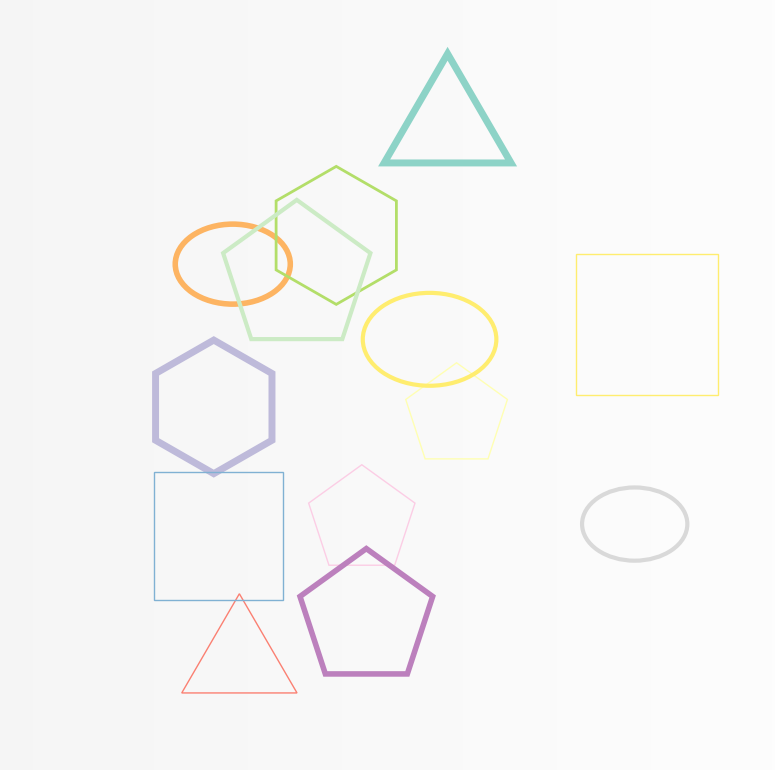[{"shape": "triangle", "thickness": 2.5, "radius": 0.47, "center": [0.578, 0.836]}, {"shape": "pentagon", "thickness": 0.5, "radius": 0.34, "center": [0.589, 0.46]}, {"shape": "hexagon", "thickness": 2.5, "radius": 0.43, "center": [0.276, 0.472]}, {"shape": "triangle", "thickness": 0.5, "radius": 0.43, "center": [0.309, 0.143]}, {"shape": "square", "thickness": 0.5, "radius": 0.42, "center": [0.282, 0.304]}, {"shape": "oval", "thickness": 2, "radius": 0.37, "center": [0.3, 0.657]}, {"shape": "hexagon", "thickness": 1, "radius": 0.45, "center": [0.434, 0.694]}, {"shape": "pentagon", "thickness": 0.5, "radius": 0.36, "center": [0.467, 0.324]}, {"shape": "oval", "thickness": 1.5, "radius": 0.34, "center": [0.819, 0.319]}, {"shape": "pentagon", "thickness": 2, "radius": 0.45, "center": [0.473, 0.198]}, {"shape": "pentagon", "thickness": 1.5, "radius": 0.5, "center": [0.383, 0.64]}, {"shape": "square", "thickness": 0.5, "radius": 0.46, "center": [0.835, 0.579]}, {"shape": "oval", "thickness": 1.5, "radius": 0.43, "center": [0.554, 0.559]}]